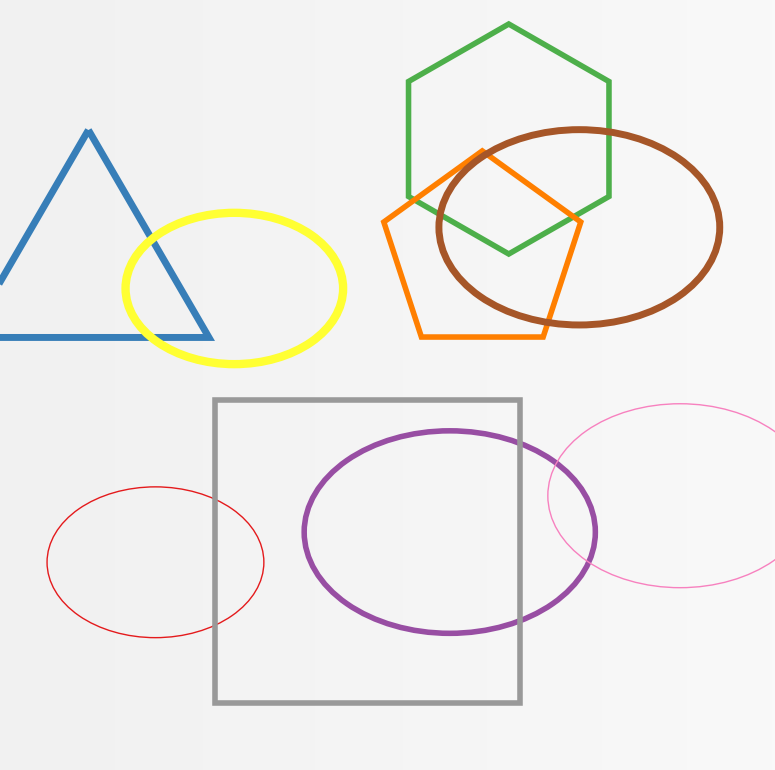[{"shape": "oval", "thickness": 0.5, "radius": 0.7, "center": [0.201, 0.27]}, {"shape": "triangle", "thickness": 2.5, "radius": 0.9, "center": [0.114, 0.652]}, {"shape": "hexagon", "thickness": 2, "radius": 0.75, "center": [0.656, 0.819]}, {"shape": "oval", "thickness": 2, "radius": 0.94, "center": [0.58, 0.309]}, {"shape": "pentagon", "thickness": 2, "radius": 0.67, "center": [0.622, 0.67]}, {"shape": "oval", "thickness": 3, "radius": 0.7, "center": [0.302, 0.625]}, {"shape": "oval", "thickness": 2.5, "radius": 0.91, "center": [0.748, 0.705]}, {"shape": "oval", "thickness": 0.5, "radius": 0.85, "center": [0.878, 0.356]}, {"shape": "square", "thickness": 2, "radius": 0.98, "center": [0.474, 0.284]}]